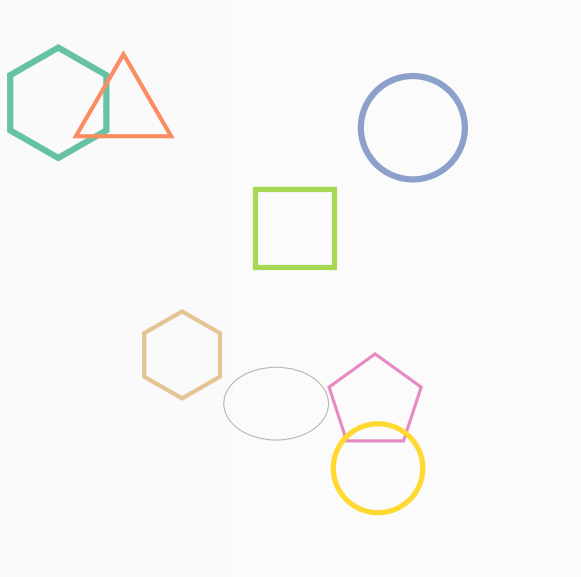[{"shape": "hexagon", "thickness": 3, "radius": 0.48, "center": [0.1, 0.821]}, {"shape": "triangle", "thickness": 2, "radius": 0.47, "center": [0.212, 0.811]}, {"shape": "circle", "thickness": 3, "radius": 0.45, "center": [0.71, 0.778]}, {"shape": "pentagon", "thickness": 1.5, "radius": 0.42, "center": [0.645, 0.303]}, {"shape": "square", "thickness": 2.5, "radius": 0.34, "center": [0.507, 0.604]}, {"shape": "circle", "thickness": 2.5, "radius": 0.38, "center": [0.65, 0.188]}, {"shape": "hexagon", "thickness": 2, "radius": 0.38, "center": [0.313, 0.385]}, {"shape": "oval", "thickness": 0.5, "radius": 0.45, "center": [0.475, 0.3]}]